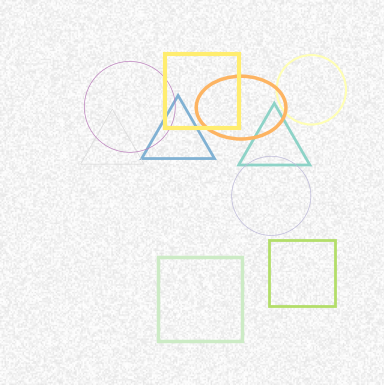[{"shape": "triangle", "thickness": 2, "radius": 0.53, "center": [0.712, 0.625]}, {"shape": "circle", "thickness": 1.5, "radius": 0.45, "center": [0.809, 0.767]}, {"shape": "circle", "thickness": 0.5, "radius": 0.51, "center": [0.705, 0.491]}, {"shape": "triangle", "thickness": 2, "radius": 0.55, "center": [0.463, 0.643]}, {"shape": "oval", "thickness": 2.5, "radius": 0.58, "center": [0.626, 0.721]}, {"shape": "square", "thickness": 2, "radius": 0.43, "center": [0.785, 0.291]}, {"shape": "triangle", "thickness": 0.5, "radius": 0.48, "center": [0.292, 0.621]}, {"shape": "circle", "thickness": 0.5, "radius": 0.59, "center": [0.337, 0.722]}, {"shape": "square", "thickness": 2.5, "radius": 0.55, "center": [0.519, 0.224]}, {"shape": "square", "thickness": 3, "radius": 0.48, "center": [0.525, 0.763]}]